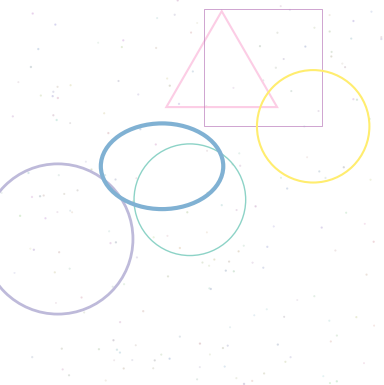[{"shape": "circle", "thickness": 1, "radius": 0.72, "center": [0.493, 0.481]}, {"shape": "circle", "thickness": 2, "radius": 0.98, "center": [0.15, 0.379]}, {"shape": "oval", "thickness": 3, "radius": 0.8, "center": [0.421, 0.568]}, {"shape": "triangle", "thickness": 1.5, "radius": 0.83, "center": [0.576, 0.805]}, {"shape": "square", "thickness": 0.5, "radius": 0.76, "center": [0.683, 0.825]}, {"shape": "circle", "thickness": 1.5, "radius": 0.73, "center": [0.813, 0.672]}]